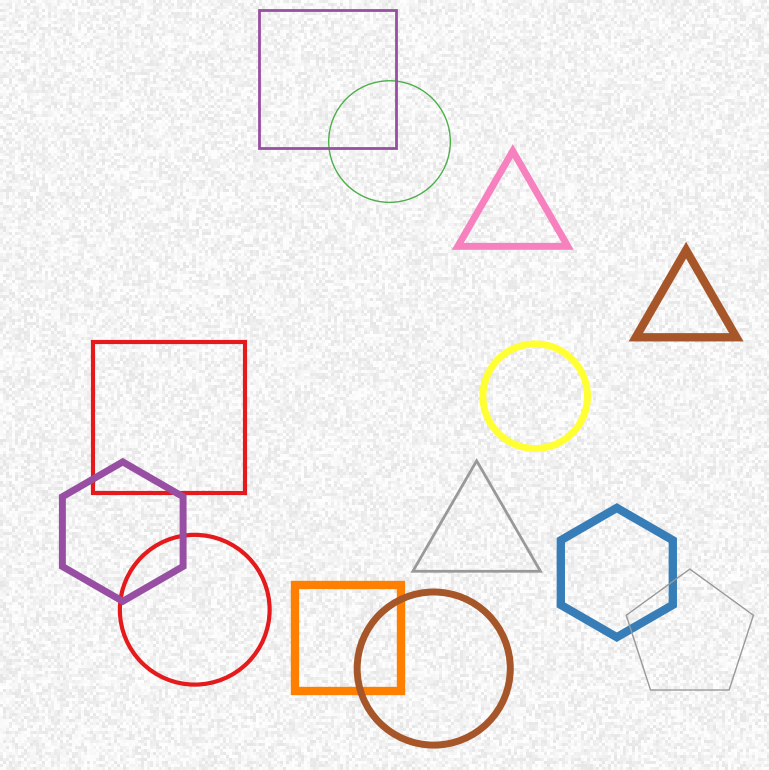[{"shape": "circle", "thickness": 1.5, "radius": 0.49, "center": [0.253, 0.208]}, {"shape": "square", "thickness": 1.5, "radius": 0.49, "center": [0.219, 0.458]}, {"shape": "hexagon", "thickness": 3, "radius": 0.42, "center": [0.801, 0.256]}, {"shape": "circle", "thickness": 0.5, "radius": 0.39, "center": [0.506, 0.816]}, {"shape": "hexagon", "thickness": 2.5, "radius": 0.45, "center": [0.159, 0.31]}, {"shape": "square", "thickness": 1, "radius": 0.45, "center": [0.425, 0.898]}, {"shape": "square", "thickness": 3, "radius": 0.34, "center": [0.452, 0.171]}, {"shape": "circle", "thickness": 2.5, "radius": 0.34, "center": [0.695, 0.485]}, {"shape": "triangle", "thickness": 3, "radius": 0.38, "center": [0.891, 0.6]}, {"shape": "circle", "thickness": 2.5, "radius": 0.5, "center": [0.563, 0.132]}, {"shape": "triangle", "thickness": 2.5, "radius": 0.41, "center": [0.666, 0.721]}, {"shape": "triangle", "thickness": 1, "radius": 0.48, "center": [0.619, 0.306]}, {"shape": "pentagon", "thickness": 0.5, "radius": 0.43, "center": [0.896, 0.174]}]